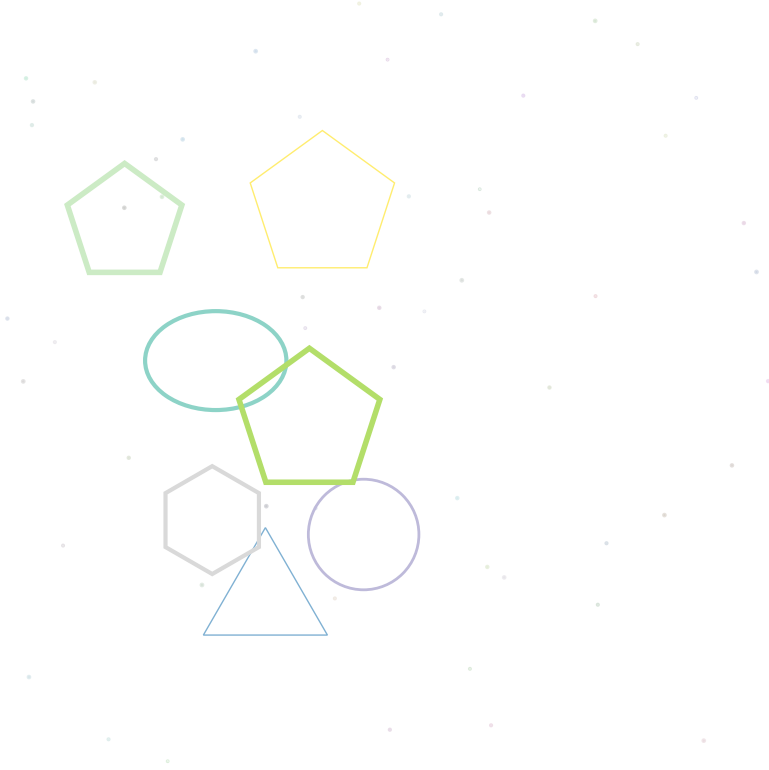[{"shape": "oval", "thickness": 1.5, "radius": 0.46, "center": [0.28, 0.532]}, {"shape": "circle", "thickness": 1, "radius": 0.36, "center": [0.472, 0.306]}, {"shape": "triangle", "thickness": 0.5, "radius": 0.47, "center": [0.345, 0.222]}, {"shape": "pentagon", "thickness": 2, "radius": 0.48, "center": [0.402, 0.452]}, {"shape": "hexagon", "thickness": 1.5, "radius": 0.35, "center": [0.276, 0.325]}, {"shape": "pentagon", "thickness": 2, "radius": 0.39, "center": [0.162, 0.71]}, {"shape": "pentagon", "thickness": 0.5, "radius": 0.49, "center": [0.419, 0.732]}]